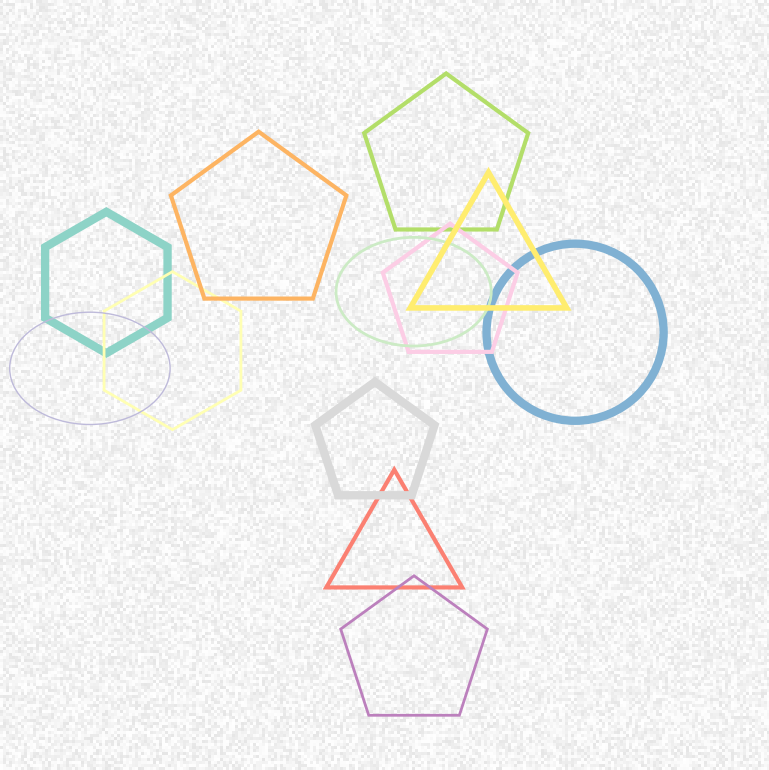[{"shape": "hexagon", "thickness": 3, "radius": 0.46, "center": [0.138, 0.633]}, {"shape": "hexagon", "thickness": 1, "radius": 0.51, "center": [0.224, 0.545]}, {"shape": "oval", "thickness": 0.5, "radius": 0.52, "center": [0.117, 0.522]}, {"shape": "triangle", "thickness": 1.5, "radius": 0.51, "center": [0.512, 0.288]}, {"shape": "circle", "thickness": 3, "radius": 0.57, "center": [0.747, 0.569]}, {"shape": "pentagon", "thickness": 1.5, "radius": 0.6, "center": [0.336, 0.709]}, {"shape": "pentagon", "thickness": 1.5, "radius": 0.56, "center": [0.579, 0.793]}, {"shape": "pentagon", "thickness": 1.5, "radius": 0.46, "center": [0.585, 0.618]}, {"shape": "pentagon", "thickness": 3, "radius": 0.41, "center": [0.487, 0.423]}, {"shape": "pentagon", "thickness": 1, "radius": 0.5, "center": [0.538, 0.152]}, {"shape": "oval", "thickness": 1, "radius": 0.5, "center": [0.537, 0.621]}, {"shape": "triangle", "thickness": 2, "radius": 0.59, "center": [0.634, 0.659]}]